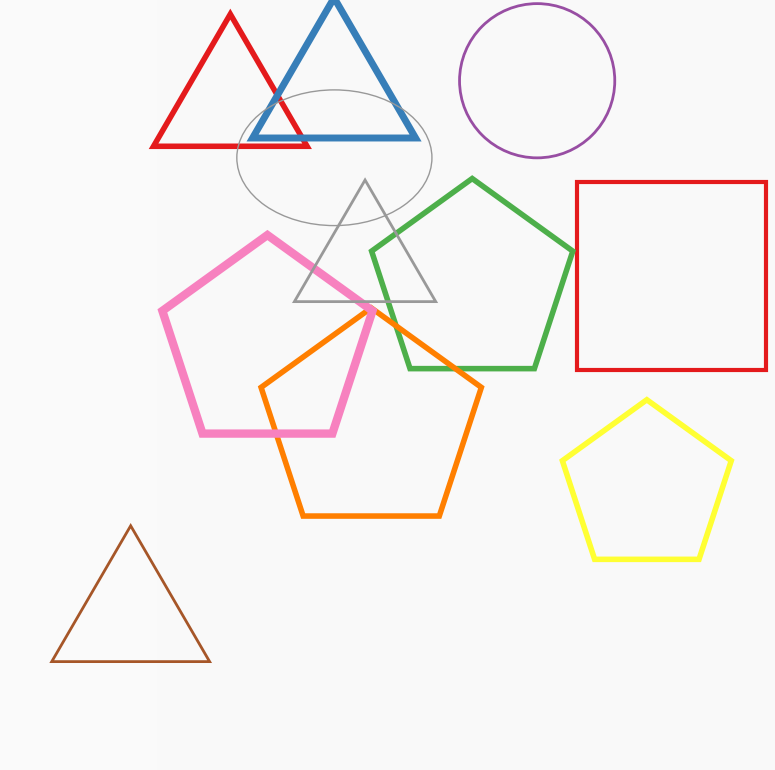[{"shape": "triangle", "thickness": 2, "radius": 0.57, "center": [0.297, 0.867]}, {"shape": "square", "thickness": 1.5, "radius": 0.61, "center": [0.867, 0.642]}, {"shape": "triangle", "thickness": 2.5, "radius": 0.61, "center": [0.431, 0.881]}, {"shape": "pentagon", "thickness": 2, "radius": 0.68, "center": [0.609, 0.632]}, {"shape": "circle", "thickness": 1, "radius": 0.5, "center": [0.693, 0.895]}, {"shape": "pentagon", "thickness": 2, "radius": 0.75, "center": [0.479, 0.451]}, {"shape": "pentagon", "thickness": 2, "radius": 0.57, "center": [0.835, 0.366]}, {"shape": "triangle", "thickness": 1, "radius": 0.59, "center": [0.169, 0.2]}, {"shape": "pentagon", "thickness": 3, "radius": 0.71, "center": [0.345, 0.552]}, {"shape": "triangle", "thickness": 1, "radius": 0.53, "center": [0.471, 0.661]}, {"shape": "oval", "thickness": 0.5, "radius": 0.63, "center": [0.431, 0.795]}]